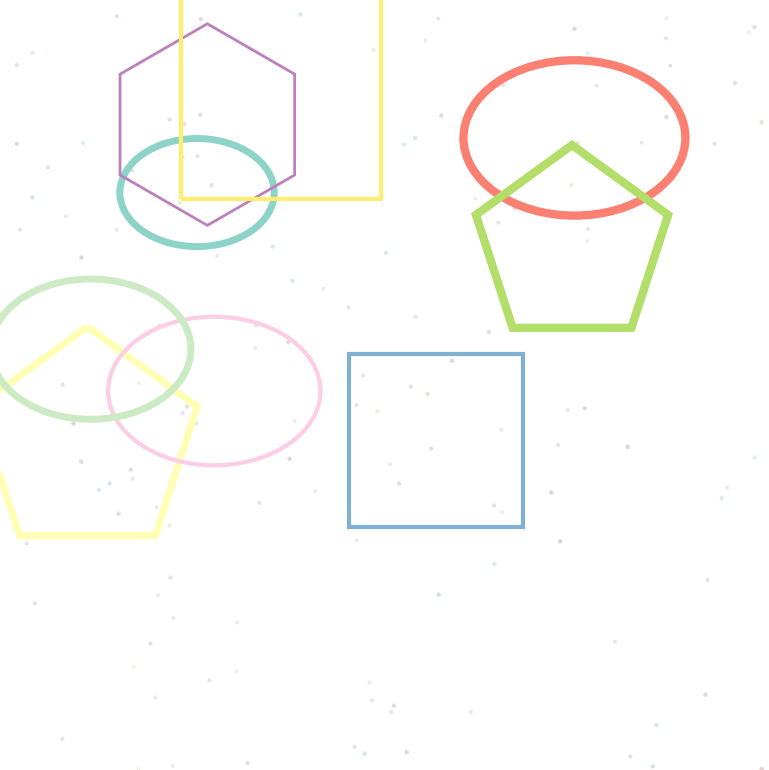[{"shape": "oval", "thickness": 2.5, "radius": 0.5, "center": [0.256, 0.75]}, {"shape": "pentagon", "thickness": 2.5, "radius": 0.75, "center": [0.114, 0.426]}, {"shape": "oval", "thickness": 3, "radius": 0.72, "center": [0.746, 0.821]}, {"shape": "square", "thickness": 1.5, "radius": 0.56, "center": [0.566, 0.428]}, {"shape": "pentagon", "thickness": 3, "radius": 0.66, "center": [0.743, 0.68]}, {"shape": "oval", "thickness": 1.5, "radius": 0.69, "center": [0.278, 0.492]}, {"shape": "hexagon", "thickness": 1, "radius": 0.65, "center": [0.269, 0.838]}, {"shape": "oval", "thickness": 2.5, "radius": 0.65, "center": [0.118, 0.547]}, {"shape": "square", "thickness": 1.5, "radius": 0.65, "center": [0.365, 0.872]}]